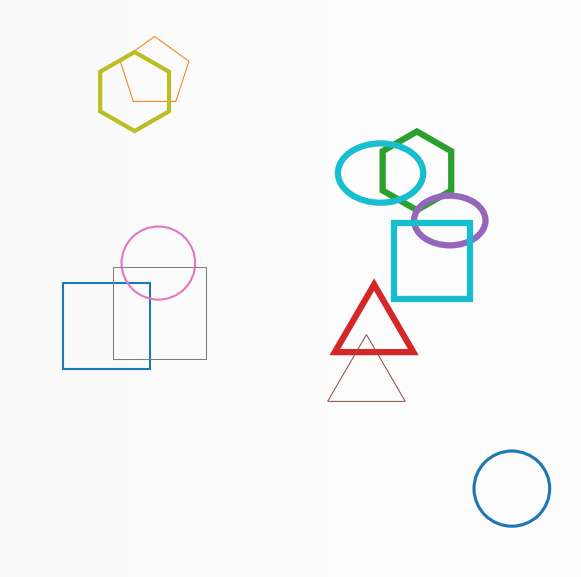[{"shape": "square", "thickness": 1, "radius": 0.37, "center": [0.184, 0.435]}, {"shape": "circle", "thickness": 1.5, "radius": 0.33, "center": [0.881, 0.153]}, {"shape": "pentagon", "thickness": 0.5, "radius": 0.31, "center": [0.266, 0.874]}, {"shape": "hexagon", "thickness": 3, "radius": 0.34, "center": [0.717, 0.703]}, {"shape": "triangle", "thickness": 3, "radius": 0.39, "center": [0.644, 0.428]}, {"shape": "oval", "thickness": 3, "radius": 0.31, "center": [0.774, 0.617]}, {"shape": "triangle", "thickness": 0.5, "radius": 0.39, "center": [0.63, 0.343]}, {"shape": "circle", "thickness": 1, "radius": 0.32, "center": [0.272, 0.544]}, {"shape": "square", "thickness": 0.5, "radius": 0.4, "center": [0.274, 0.457]}, {"shape": "hexagon", "thickness": 2, "radius": 0.34, "center": [0.232, 0.841]}, {"shape": "oval", "thickness": 3, "radius": 0.37, "center": [0.655, 0.699]}, {"shape": "square", "thickness": 3, "radius": 0.33, "center": [0.743, 0.547]}]